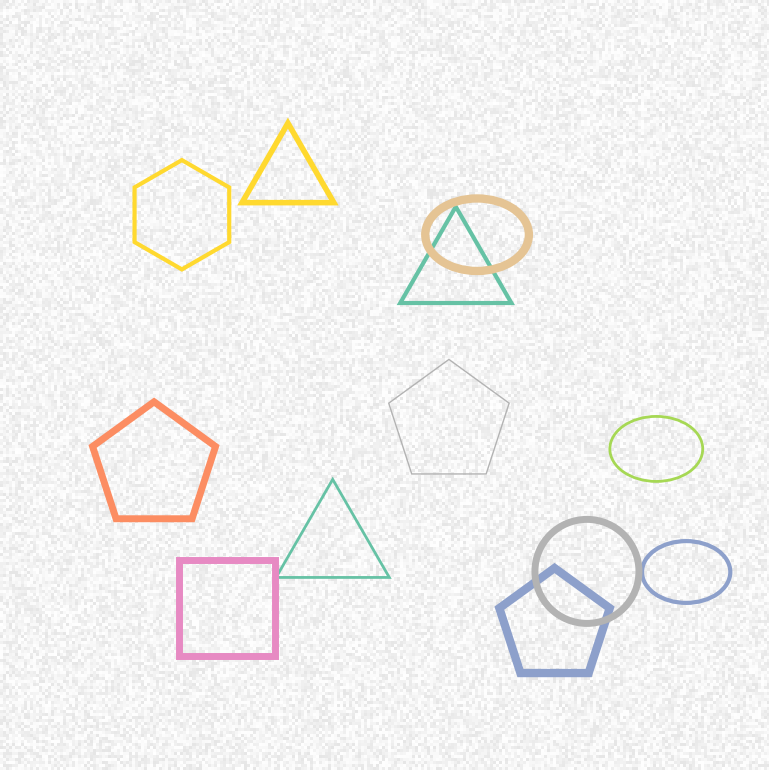[{"shape": "triangle", "thickness": 1, "radius": 0.42, "center": [0.432, 0.293]}, {"shape": "triangle", "thickness": 1.5, "radius": 0.42, "center": [0.592, 0.648]}, {"shape": "pentagon", "thickness": 2.5, "radius": 0.42, "center": [0.2, 0.394]}, {"shape": "pentagon", "thickness": 3, "radius": 0.38, "center": [0.72, 0.187]}, {"shape": "oval", "thickness": 1.5, "radius": 0.29, "center": [0.891, 0.257]}, {"shape": "square", "thickness": 2.5, "radius": 0.31, "center": [0.295, 0.21]}, {"shape": "oval", "thickness": 1, "radius": 0.3, "center": [0.852, 0.417]}, {"shape": "triangle", "thickness": 2, "radius": 0.34, "center": [0.374, 0.771]}, {"shape": "hexagon", "thickness": 1.5, "radius": 0.35, "center": [0.236, 0.721]}, {"shape": "oval", "thickness": 3, "radius": 0.34, "center": [0.62, 0.695]}, {"shape": "circle", "thickness": 2.5, "radius": 0.34, "center": [0.762, 0.258]}, {"shape": "pentagon", "thickness": 0.5, "radius": 0.41, "center": [0.583, 0.451]}]